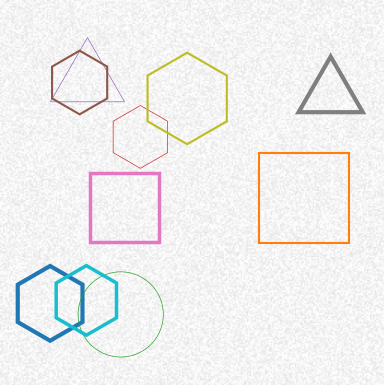[{"shape": "hexagon", "thickness": 3, "radius": 0.49, "center": [0.13, 0.212]}, {"shape": "square", "thickness": 1.5, "radius": 0.58, "center": [0.79, 0.486]}, {"shape": "circle", "thickness": 0.5, "radius": 0.55, "center": [0.314, 0.183]}, {"shape": "hexagon", "thickness": 0.5, "radius": 0.41, "center": [0.365, 0.644]}, {"shape": "triangle", "thickness": 0.5, "radius": 0.56, "center": [0.227, 0.791]}, {"shape": "hexagon", "thickness": 1.5, "radius": 0.41, "center": [0.207, 0.786]}, {"shape": "square", "thickness": 2.5, "radius": 0.45, "center": [0.324, 0.46]}, {"shape": "triangle", "thickness": 3, "radius": 0.48, "center": [0.859, 0.757]}, {"shape": "hexagon", "thickness": 1.5, "radius": 0.59, "center": [0.486, 0.744]}, {"shape": "hexagon", "thickness": 2.5, "radius": 0.45, "center": [0.224, 0.22]}]